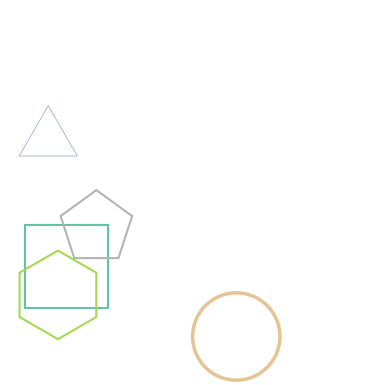[{"shape": "square", "thickness": 1.5, "radius": 0.54, "center": [0.173, 0.308]}, {"shape": "triangle", "thickness": 0.5, "radius": 0.44, "center": [0.125, 0.638]}, {"shape": "hexagon", "thickness": 1.5, "radius": 0.58, "center": [0.15, 0.234]}, {"shape": "circle", "thickness": 2.5, "radius": 0.57, "center": [0.614, 0.126]}, {"shape": "pentagon", "thickness": 1.5, "radius": 0.49, "center": [0.25, 0.409]}]